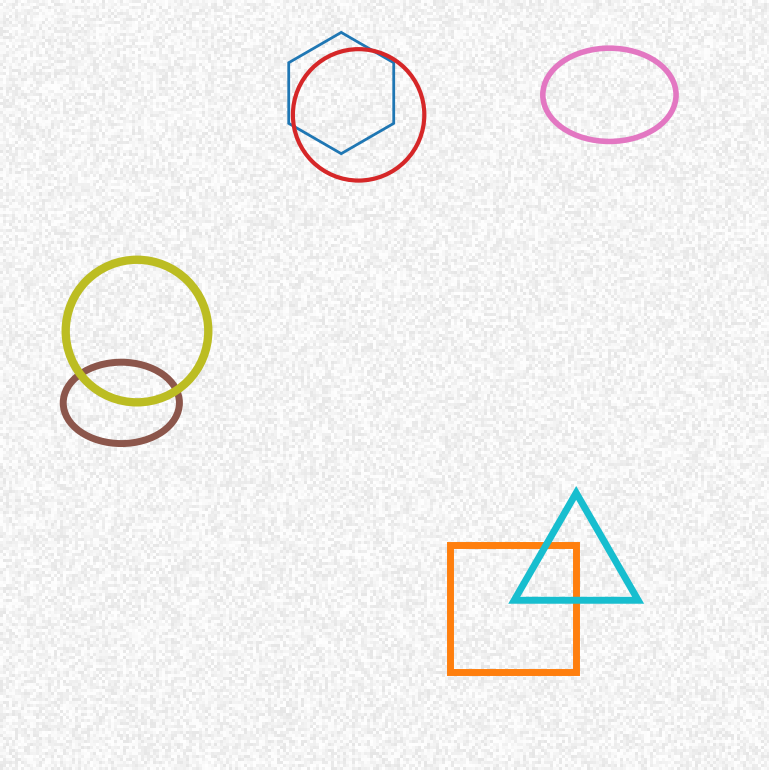[{"shape": "hexagon", "thickness": 1, "radius": 0.39, "center": [0.443, 0.879]}, {"shape": "square", "thickness": 2.5, "radius": 0.41, "center": [0.666, 0.21]}, {"shape": "circle", "thickness": 1.5, "radius": 0.43, "center": [0.466, 0.851]}, {"shape": "oval", "thickness": 2.5, "radius": 0.38, "center": [0.158, 0.477]}, {"shape": "oval", "thickness": 2, "radius": 0.43, "center": [0.791, 0.877]}, {"shape": "circle", "thickness": 3, "radius": 0.46, "center": [0.178, 0.57]}, {"shape": "triangle", "thickness": 2.5, "radius": 0.46, "center": [0.748, 0.267]}]